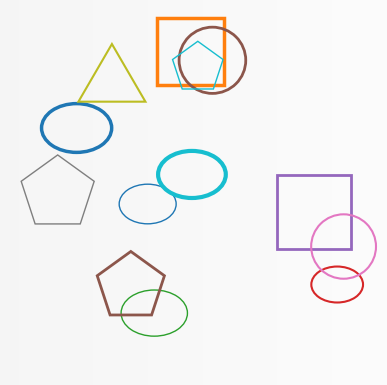[{"shape": "oval", "thickness": 2.5, "radius": 0.45, "center": [0.198, 0.668]}, {"shape": "oval", "thickness": 1, "radius": 0.37, "center": [0.381, 0.47]}, {"shape": "square", "thickness": 2.5, "radius": 0.43, "center": [0.492, 0.867]}, {"shape": "oval", "thickness": 1, "radius": 0.43, "center": [0.398, 0.187]}, {"shape": "oval", "thickness": 1.5, "radius": 0.33, "center": [0.87, 0.261]}, {"shape": "square", "thickness": 2, "radius": 0.48, "center": [0.811, 0.449]}, {"shape": "circle", "thickness": 2, "radius": 0.43, "center": [0.548, 0.843]}, {"shape": "pentagon", "thickness": 2, "radius": 0.46, "center": [0.338, 0.256]}, {"shape": "circle", "thickness": 1.5, "radius": 0.42, "center": [0.887, 0.36]}, {"shape": "pentagon", "thickness": 1, "radius": 0.5, "center": [0.149, 0.498]}, {"shape": "triangle", "thickness": 1.5, "radius": 0.5, "center": [0.289, 0.786]}, {"shape": "pentagon", "thickness": 1, "radius": 0.34, "center": [0.51, 0.824]}, {"shape": "oval", "thickness": 3, "radius": 0.44, "center": [0.495, 0.547]}]